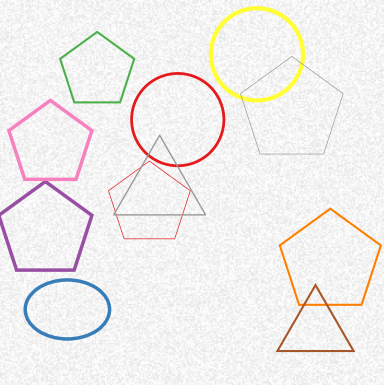[{"shape": "circle", "thickness": 2, "radius": 0.6, "center": [0.462, 0.689]}, {"shape": "pentagon", "thickness": 0.5, "radius": 0.56, "center": [0.388, 0.47]}, {"shape": "oval", "thickness": 2.5, "radius": 0.55, "center": [0.175, 0.196]}, {"shape": "pentagon", "thickness": 1.5, "radius": 0.51, "center": [0.252, 0.816]}, {"shape": "pentagon", "thickness": 2.5, "radius": 0.64, "center": [0.118, 0.401]}, {"shape": "pentagon", "thickness": 1.5, "radius": 0.69, "center": [0.858, 0.32]}, {"shape": "circle", "thickness": 3, "radius": 0.6, "center": [0.667, 0.859]}, {"shape": "triangle", "thickness": 1.5, "radius": 0.57, "center": [0.819, 0.145]}, {"shape": "pentagon", "thickness": 2.5, "radius": 0.57, "center": [0.131, 0.626]}, {"shape": "pentagon", "thickness": 0.5, "radius": 0.7, "center": [0.758, 0.713]}, {"shape": "triangle", "thickness": 1, "radius": 0.69, "center": [0.415, 0.511]}]